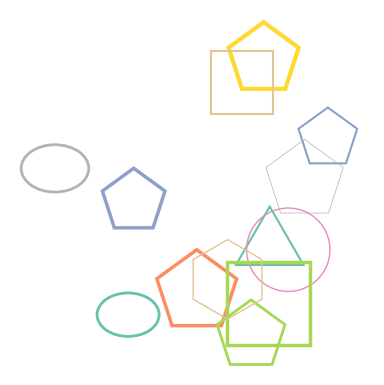[{"shape": "triangle", "thickness": 1.5, "radius": 0.51, "center": [0.701, 0.362]}, {"shape": "oval", "thickness": 2, "radius": 0.4, "center": [0.333, 0.183]}, {"shape": "pentagon", "thickness": 2.5, "radius": 0.54, "center": [0.511, 0.242]}, {"shape": "pentagon", "thickness": 1.5, "radius": 0.4, "center": [0.852, 0.641]}, {"shape": "pentagon", "thickness": 2.5, "radius": 0.43, "center": [0.347, 0.477]}, {"shape": "circle", "thickness": 1, "radius": 0.54, "center": [0.749, 0.351]}, {"shape": "square", "thickness": 2.5, "radius": 0.54, "center": [0.698, 0.212]}, {"shape": "pentagon", "thickness": 2, "radius": 0.46, "center": [0.652, 0.128]}, {"shape": "pentagon", "thickness": 3, "radius": 0.48, "center": [0.685, 0.847]}, {"shape": "square", "thickness": 1.5, "radius": 0.41, "center": [0.628, 0.786]}, {"shape": "hexagon", "thickness": 1, "radius": 0.52, "center": [0.591, 0.274]}, {"shape": "oval", "thickness": 2, "radius": 0.44, "center": [0.143, 0.563]}, {"shape": "pentagon", "thickness": 0.5, "radius": 0.53, "center": [0.791, 0.532]}]